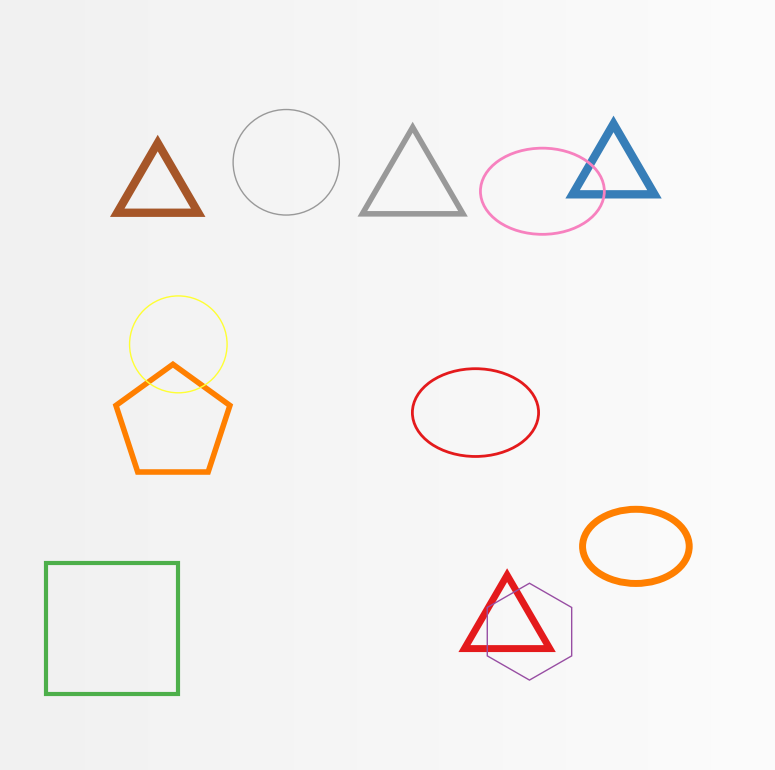[{"shape": "triangle", "thickness": 2.5, "radius": 0.32, "center": [0.654, 0.189]}, {"shape": "oval", "thickness": 1, "radius": 0.41, "center": [0.614, 0.464]}, {"shape": "triangle", "thickness": 3, "radius": 0.3, "center": [0.792, 0.778]}, {"shape": "square", "thickness": 1.5, "radius": 0.43, "center": [0.145, 0.184]}, {"shape": "hexagon", "thickness": 0.5, "radius": 0.31, "center": [0.683, 0.18]}, {"shape": "oval", "thickness": 2.5, "radius": 0.34, "center": [0.821, 0.29]}, {"shape": "pentagon", "thickness": 2, "radius": 0.39, "center": [0.223, 0.45]}, {"shape": "circle", "thickness": 0.5, "radius": 0.31, "center": [0.23, 0.553]}, {"shape": "triangle", "thickness": 3, "radius": 0.3, "center": [0.204, 0.754]}, {"shape": "oval", "thickness": 1, "radius": 0.4, "center": [0.7, 0.752]}, {"shape": "triangle", "thickness": 2, "radius": 0.37, "center": [0.532, 0.76]}, {"shape": "circle", "thickness": 0.5, "radius": 0.34, "center": [0.369, 0.789]}]